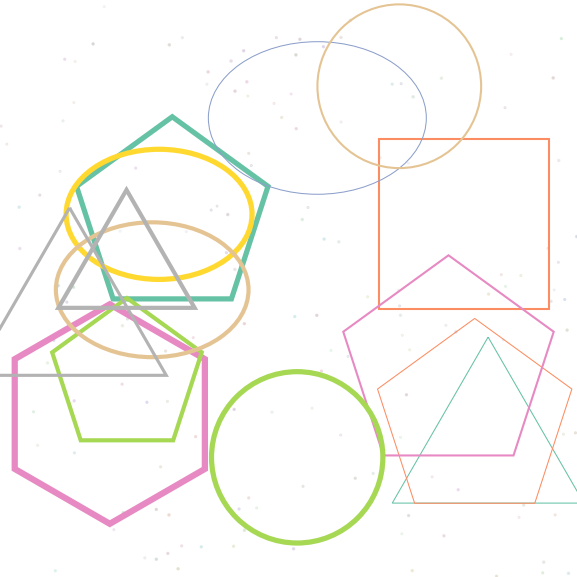[{"shape": "triangle", "thickness": 0.5, "radius": 0.96, "center": [0.845, 0.224]}, {"shape": "pentagon", "thickness": 2.5, "radius": 0.87, "center": [0.298, 0.623]}, {"shape": "pentagon", "thickness": 0.5, "radius": 0.88, "center": [0.822, 0.271]}, {"shape": "square", "thickness": 1, "radius": 0.73, "center": [0.803, 0.611]}, {"shape": "oval", "thickness": 0.5, "radius": 0.94, "center": [0.55, 0.795]}, {"shape": "pentagon", "thickness": 1, "radius": 0.96, "center": [0.777, 0.365]}, {"shape": "hexagon", "thickness": 3, "radius": 0.95, "center": [0.19, 0.282]}, {"shape": "circle", "thickness": 2.5, "radius": 0.74, "center": [0.515, 0.207]}, {"shape": "pentagon", "thickness": 2, "radius": 0.68, "center": [0.22, 0.347]}, {"shape": "oval", "thickness": 2.5, "radius": 0.8, "center": [0.275, 0.628]}, {"shape": "oval", "thickness": 2, "radius": 0.83, "center": [0.264, 0.497]}, {"shape": "circle", "thickness": 1, "radius": 0.71, "center": [0.691, 0.85]}, {"shape": "triangle", "thickness": 2, "radius": 0.68, "center": [0.219, 0.534]}, {"shape": "triangle", "thickness": 1.5, "radius": 0.97, "center": [0.12, 0.446]}]